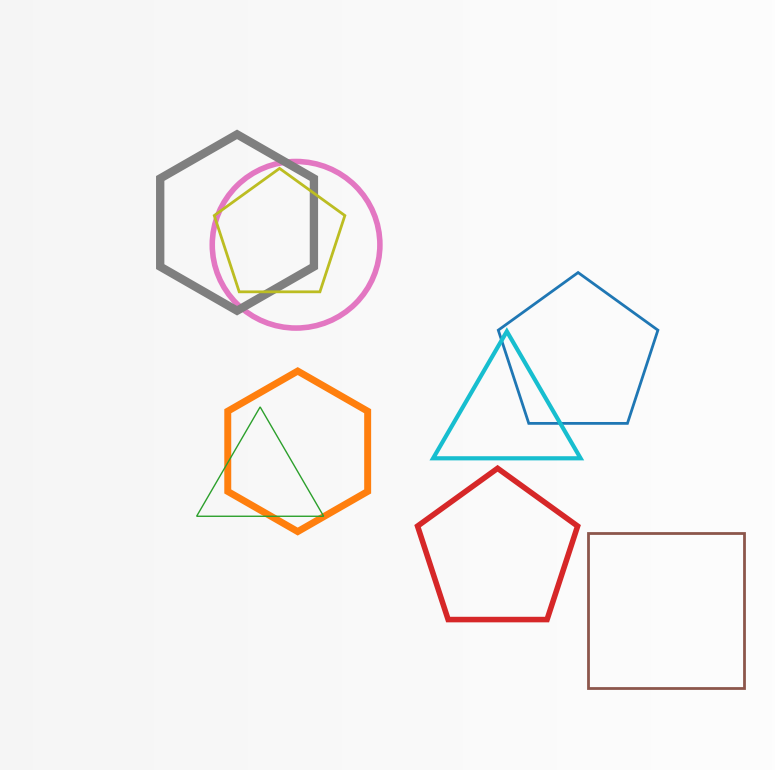[{"shape": "pentagon", "thickness": 1, "radius": 0.54, "center": [0.746, 0.538]}, {"shape": "hexagon", "thickness": 2.5, "radius": 0.52, "center": [0.384, 0.414]}, {"shape": "triangle", "thickness": 0.5, "radius": 0.47, "center": [0.336, 0.377]}, {"shape": "pentagon", "thickness": 2, "radius": 0.54, "center": [0.642, 0.283]}, {"shape": "square", "thickness": 1, "radius": 0.5, "center": [0.859, 0.207]}, {"shape": "circle", "thickness": 2, "radius": 0.54, "center": [0.382, 0.682]}, {"shape": "hexagon", "thickness": 3, "radius": 0.57, "center": [0.306, 0.711]}, {"shape": "pentagon", "thickness": 1, "radius": 0.44, "center": [0.361, 0.693]}, {"shape": "triangle", "thickness": 1.5, "radius": 0.55, "center": [0.654, 0.46]}]